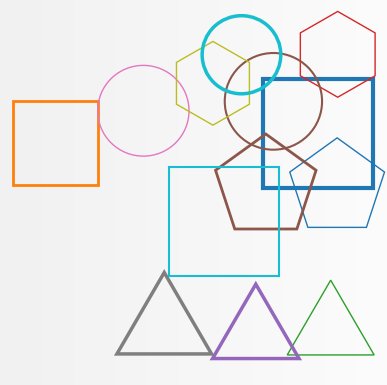[{"shape": "square", "thickness": 3, "radius": 0.7, "center": [0.82, 0.654]}, {"shape": "pentagon", "thickness": 1, "radius": 0.64, "center": [0.87, 0.513]}, {"shape": "square", "thickness": 2, "radius": 0.55, "center": [0.144, 0.629]}, {"shape": "triangle", "thickness": 1, "radius": 0.65, "center": [0.853, 0.143]}, {"shape": "hexagon", "thickness": 1, "radius": 0.56, "center": [0.872, 0.859]}, {"shape": "triangle", "thickness": 2.5, "radius": 0.64, "center": [0.66, 0.133]}, {"shape": "pentagon", "thickness": 2, "radius": 0.68, "center": [0.686, 0.516]}, {"shape": "circle", "thickness": 1.5, "radius": 0.63, "center": [0.706, 0.737]}, {"shape": "circle", "thickness": 1, "radius": 0.59, "center": [0.37, 0.712]}, {"shape": "triangle", "thickness": 2.5, "radius": 0.7, "center": [0.424, 0.151]}, {"shape": "hexagon", "thickness": 1, "radius": 0.54, "center": [0.55, 0.784]}, {"shape": "circle", "thickness": 2.5, "radius": 0.51, "center": [0.623, 0.858]}, {"shape": "square", "thickness": 1.5, "radius": 0.71, "center": [0.578, 0.425]}]